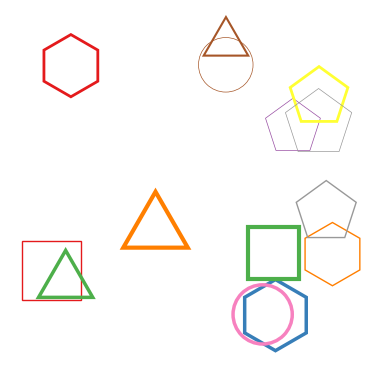[{"shape": "square", "thickness": 1, "radius": 0.38, "center": [0.134, 0.297]}, {"shape": "hexagon", "thickness": 2, "radius": 0.4, "center": [0.184, 0.829]}, {"shape": "hexagon", "thickness": 2.5, "radius": 0.46, "center": [0.715, 0.182]}, {"shape": "square", "thickness": 3, "radius": 0.34, "center": [0.71, 0.344]}, {"shape": "triangle", "thickness": 2.5, "radius": 0.41, "center": [0.171, 0.268]}, {"shape": "pentagon", "thickness": 0.5, "radius": 0.37, "center": [0.761, 0.67]}, {"shape": "hexagon", "thickness": 1, "radius": 0.41, "center": [0.864, 0.34]}, {"shape": "triangle", "thickness": 3, "radius": 0.48, "center": [0.404, 0.405]}, {"shape": "pentagon", "thickness": 2, "radius": 0.39, "center": [0.829, 0.748]}, {"shape": "triangle", "thickness": 1.5, "radius": 0.33, "center": [0.587, 0.889]}, {"shape": "circle", "thickness": 0.5, "radius": 0.35, "center": [0.586, 0.832]}, {"shape": "circle", "thickness": 2.5, "radius": 0.38, "center": [0.682, 0.183]}, {"shape": "pentagon", "thickness": 1, "radius": 0.41, "center": [0.847, 0.449]}, {"shape": "pentagon", "thickness": 0.5, "radius": 0.45, "center": [0.827, 0.68]}]